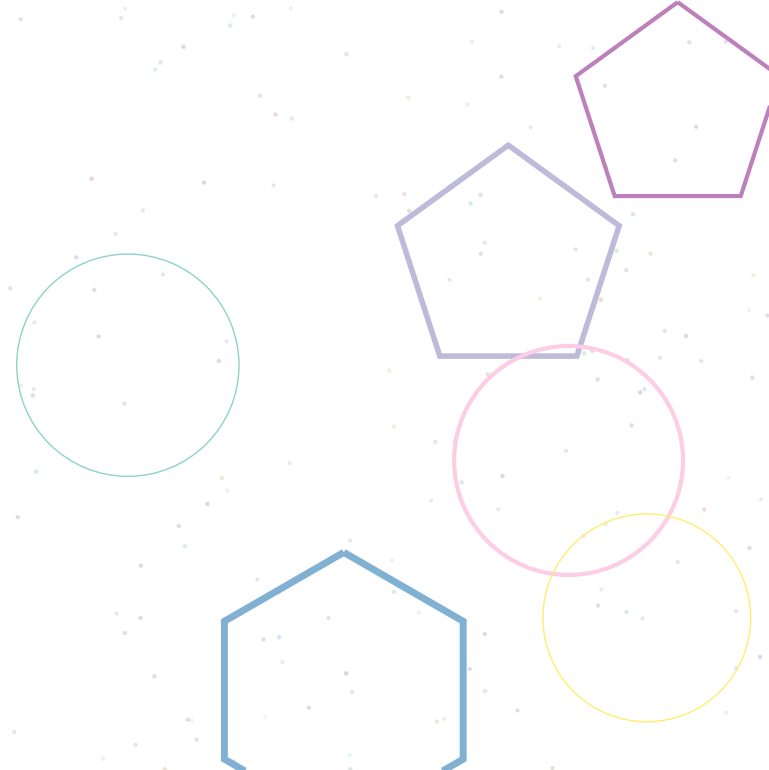[{"shape": "circle", "thickness": 0.5, "radius": 0.72, "center": [0.166, 0.526]}, {"shape": "pentagon", "thickness": 2, "radius": 0.76, "center": [0.66, 0.66]}, {"shape": "hexagon", "thickness": 2.5, "radius": 0.9, "center": [0.446, 0.104]}, {"shape": "circle", "thickness": 1.5, "radius": 0.74, "center": [0.738, 0.402]}, {"shape": "pentagon", "thickness": 1.5, "radius": 0.7, "center": [0.88, 0.858]}, {"shape": "circle", "thickness": 0.5, "radius": 0.67, "center": [0.84, 0.198]}]